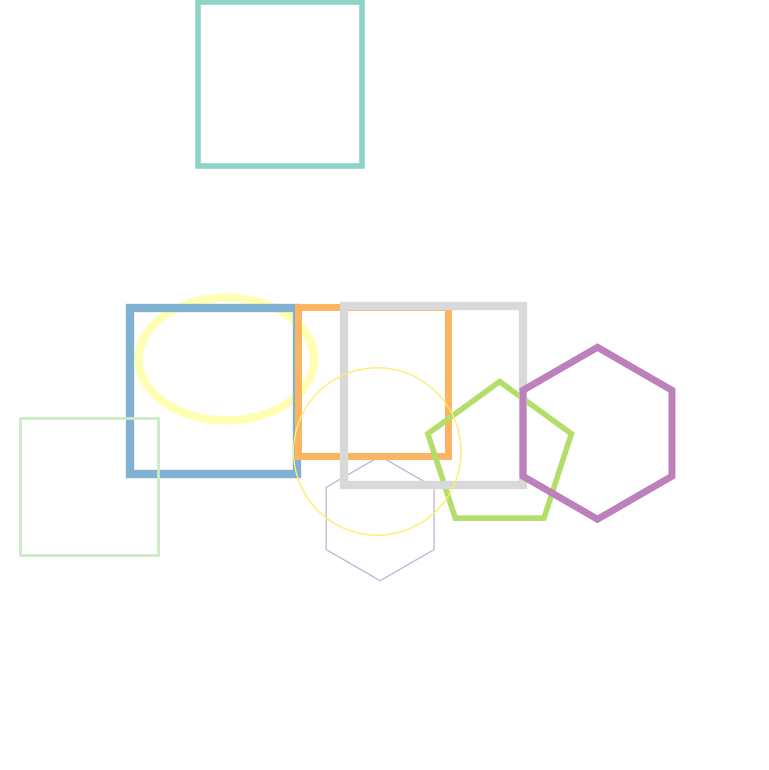[{"shape": "square", "thickness": 2, "radius": 0.53, "center": [0.364, 0.891]}, {"shape": "oval", "thickness": 3, "radius": 0.57, "center": [0.294, 0.534]}, {"shape": "hexagon", "thickness": 0.5, "radius": 0.4, "center": [0.494, 0.327]}, {"shape": "square", "thickness": 3, "radius": 0.54, "center": [0.277, 0.492]}, {"shape": "square", "thickness": 2.5, "radius": 0.48, "center": [0.484, 0.505]}, {"shape": "pentagon", "thickness": 2, "radius": 0.49, "center": [0.649, 0.406]}, {"shape": "square", "thickness": 3, "radius": 0.58, "center": [0.563, 0.486]}, {"shape": "hexagon", "thickness": 2.5, "radius": 0.56, "center": [0.776, 0.437]}, {"shape": "square", "thickness": 1, "radius": 0.45, "center": [0.116, 0.368]}, {"shape": "circle", "thickness": 0.5, "radius": 0.54, "center": [0.49, 0.414]}]